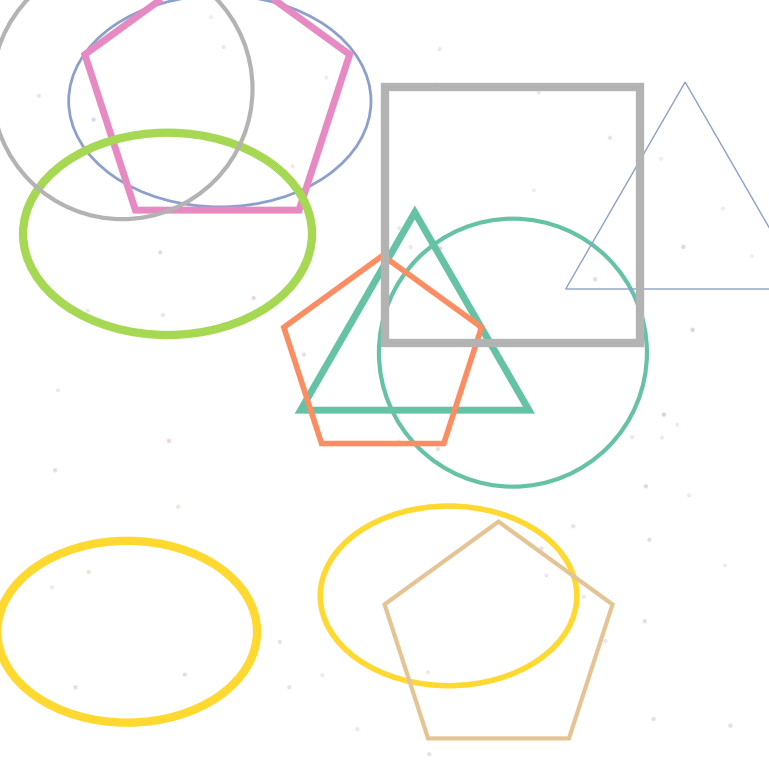[{"shape": "circle", "thickness": 1.5, "radius": 0.87, "center": [0.666, 0.542]}, {"shape": "triangle", "thickness": 2.5, "radius": 0.86, "center": [0.539, 0.553]}, {"shape": "pentagon", "thickness": 2, "radius": 0.67, "center": [0.497, 0.533]}, {"shape": "triangle", "thickness": 0.5, "radius": 0.9, "center": [0.89, 0.714]}, {"shape": "oval", "thickness": 1, "radius": 0.98, "center": [0.285, 0.869]}, {"shape": "pentagon", "thickness": 2.5, "radius": 0.9, "center": [0.282, 0.873]}, {"shape": "oval", "thickness": 3, "radius": 0.94, "center": [0.218, 0.696]}, {"shape": "oval", "thickness": 2, "radius": 0.83, "center": [0.583, 0.226]}, {"shape": "oval", "thickness": 3, "radius": 0.84, "center": [0.165, 0.18]}, {"shape": "pentagon", "thickness": 1.5, "radius": 0.78, "center": [0.647, 0.167]}, {"shape": "square", "thickness": 3, "radius": 0.83, "center": [0.666, 0.721]}, {"shape": "circle", "thickness": 1.5, "radius": 0.85, "center": [0.159, 0.885]}]